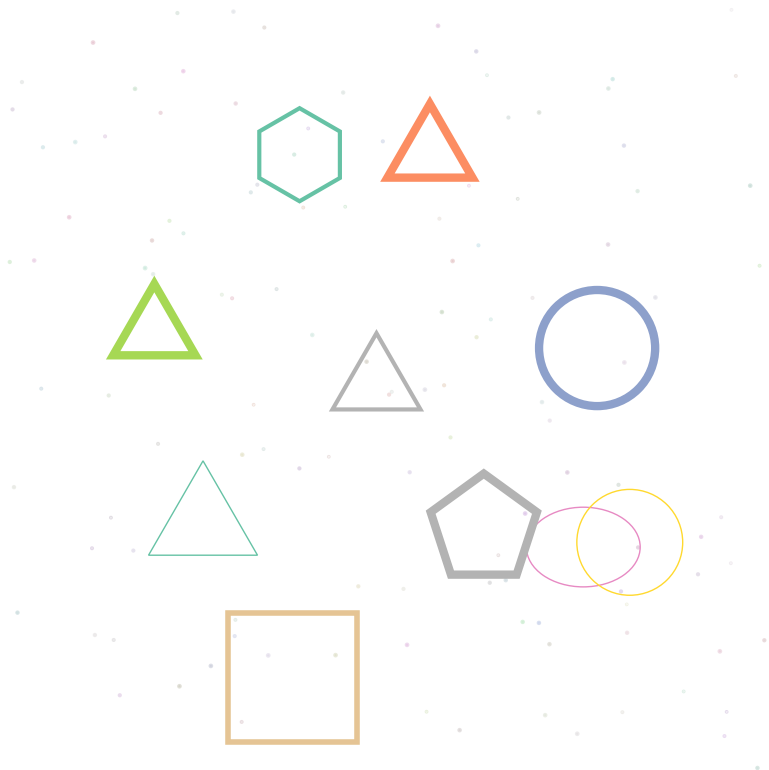[{"shape": "triangle", "thickness": 0.5, "radius": 0.41, "center": [0.264, 0.32]}, {"shape": "hexagon", "thickness": 1.5, "radius": 0.3, "center": [0.389, 0.799]}, {"shape": "triangle", "thickness": 3, "radius": 0.32, "center": [0.558, 0.801]}, {"shape": "circle", "thickness": 3, "radius": 0.38, "center": [0.775, 0.548]}, {"shape": "oval", "thickness": 0.5, "radius": 0.37, "center": [0.758, 0.29]}, {"shape": "triangle", "thickness": 3, "radius": 0.31, "center": [0.2, 0.569]}, {"shape": "circle", "thickness": 0.5, "radius": 0.34, "center": [0.818, 0.296]}, {"shape": "square", "thickness": 2, "radius": 0.42, "center": [0.38, 0.12]}, {"shape": "pentagon", "thickness": 3, "radius": 0.36, "center": [0.628, 0.312]}, {"shape": "triangle", "thickness": 1.5, "radius": 0.33, "center": [0.489, 0.501]}]